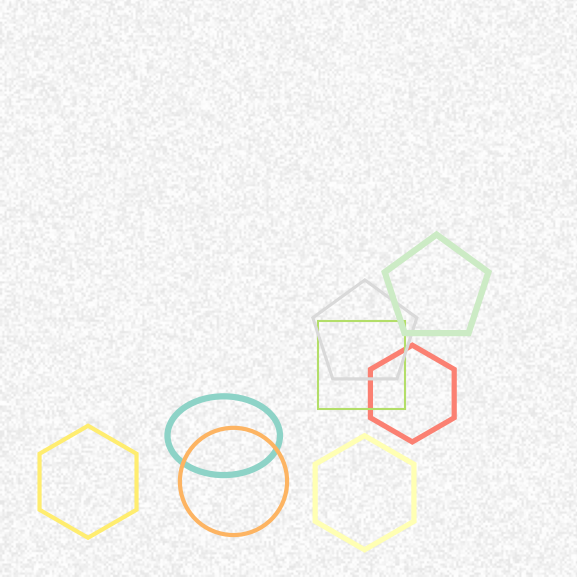[{"shape": "oval", "thickness": 3, "radius": 0.49, "center": [0.387, 0.245]}, {"shape": "hexagon", "thickness": 2.5, "radius": 0.49, "center": [0.631, 0.146]}, {"shape": "hexagon", "thickness": 2.5, "radius": 0.42, "center": [0.714, 0.318]}, {"shape": "circle", "thickness": 2, "radius": 0.46, "center": [0.404, 0.165]}, {"shape": "square", "thickness": 1, "radius": 0.38, "center": [0.626, 0.367]}, {"shape": "pentagon", "thickness": 1.5, "radius": 0.47, "center": [0.632, 0.42]}, {"shape": "pentagon", "thickness": 3, "radius": 0.47, "center": [0.756, 0.499]}, {"shape": "hexagon", "thickness": 2, "radius": 0.48, "center": [0.152, 0.165]}]